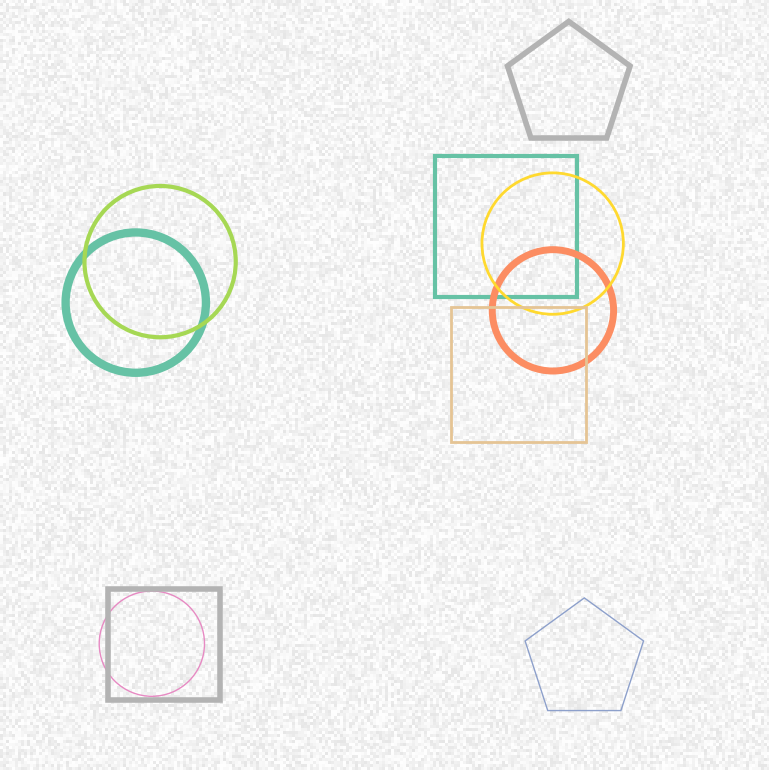[{"shape": "square", "thickness": 1.5, "radius": 0.46, "center": [0.657, 0.706]}, {"shape": "circle", "thickness": 3, "radius": 0.46, "center": [0.176, 0.607]}, {"shape": "circle", "thickness": 2.5, "radius": 0.39, "center": [0.718, 0.597]}, {"shape": "pentagon", "thickness": 0.5, "radius": 0.4, "center": [0.759, 0.143]}, {"shape": "circle", "thickness": 0.5, "radius": 0.34, "center": [0.197, 0.164]}, {"shape": "circle", "thickness": 1.5, "radius": 0.49, "center": [0.208, 0.66]}, {"shape": "circle", "thickness": 1, "radius": 0.46, "center": [0.718, 0.684]}, {"shape": "square", "thickness": 1, "radius": 0.44, "center": [0.673, 0.514]}, {"shape": "pentagon", "thickness": 2, "radius": 0.42, "center": [0.739, 0.888]}, {"shape": "square", "thickness": 2, "radius": 0.36, "center": [0.213, 0.163]}]